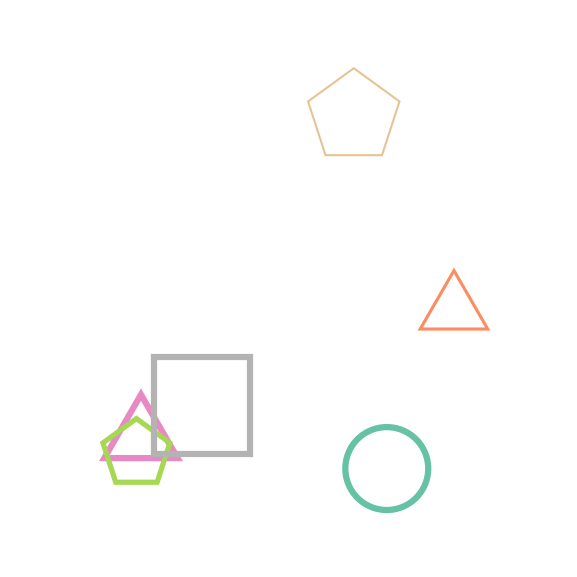[{"shape": "circle", "thickness": 3, "radius": 0.36, "center": [0.67, 0.188]}, {"shape": "triangle", "thickness": 1.5, "radius": 0.34, "center": [0.786, 0.463]}, {"shape": "triangle", "thickness": 3, "radius": 0.37, "center": [0.244, 0.243]}, {"shape": "pentagon", "thickness": 2.5, "radius": 0.3, "center": [0.236, 0.213]}, {"shape": "pentagon", "thickness": 1, "radius": 0.42, "center": [0.613, 0.798]}, {"shape": "square", "thickness": 3, "radius": 0.42, "center": [0.35, 0.297]}]